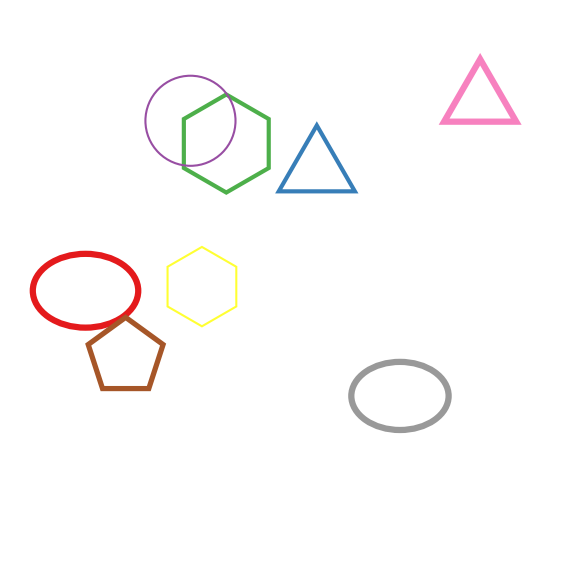[{"shape": "oval", "thickness": 3, "radius": 0.46, "center": [0.148, 0.496]}, {"shape": "triangle", "thickness": 2, "radius": 0.38, "center": [0.549, 0.706]}, {"shape": "hexagon", "thickness": 2, "radius": 0.42, "center": [0.392, 0.751]}, {"shape": "circle", "thickness": 1, "radius": 0.39, "center": [0.33, 0.79]}, {"shape": "hexagon", "thickness": 1, "radius": 0.34, "center": [0.35, 0.503]}, {"shape": "pentagon", "thickness": 2.5, "radius": 0.34, "center": [0.218, 0.381]}, {"shape": "triangle", "thickness": 3, "radius": 0.36, "center": [0.831, 0.824]}, {"shape": "oval", "thickness": 3, "radius": 0.42, "center": [0.693, 0.314]}]